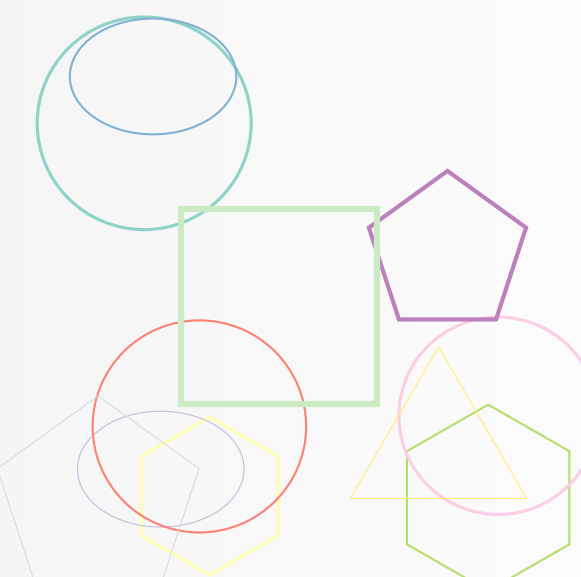[{"shape": "circle", "thickness": 1.5, "radius": 0.92, "center": [0.248, 0.786]}, {"shape": "hexagon", "thickness": 1.5, "radius": 0.68, "center": [0.361, 0.14]}, {"shape": "oval", "thickness": 0.5, "radius": 0.72, "center": [0.277, 0.187]}, {"shape": "circle", "thickness": 1, "radius": 0.92, "center": [0.343, 0.261]}, {"shape": "oval", "thickness": 1, "radius": 0.72, "center": [0.263, 0.867]}, {"shape": "hexagon", "thickness": 1, "radius": 0.81, "center": [0.84, 0.137]}, {"shape": "circle", "thickness": 1.5, "radius": 0.85, "center": [0.857, 0.279]}, {"shape": "pentagon", "thickness": 0.5, "radius": 0.91, "center": [0.169, 0.131]}, {"shape": "pentagon", "thickness": 2, "radius": 0.71, "center": [0.77, 0.561]}, {"shape": "square", "thickness": 3, "radius": 0.84, "center": [0.48, 0.468]}, {"shape": "triangle", "thickness": 0.5, "radius": 0.88, "center": [0.754, 0.224]}]